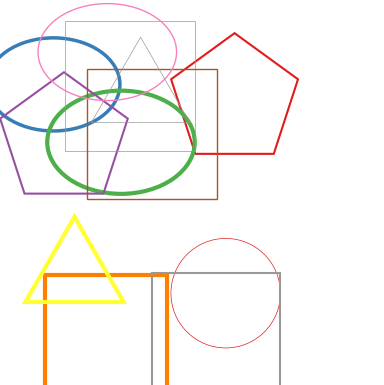[{"shape": "pentagon", "thickness": 1.5, "radius": 0.87, "center": [0.609, 0.741]}, {"shape": "circle", "thickness": 0.5, "radius": 0.71, "center": [0.586, 0.238]}, {"shape": "oval", "thickness": 2.5, "radius": 0.86, "center": [0.139, 0.781]}, {"shape": "oval", "thickness": 3, "radius": 0.96, "center": [0.314, 0.631]}, {"shape": "pentagon", "thickness": 1.5, "radius": 0.87, "center": [0.166, 0.638]}, {"shape": "square", "thickness": 3, "radius": 0.79, "center": [0.275, 0.127]}, {"shape": "square", "thickness": 0.5, "radius": 0.85, "center": [0.338, 0.777]}, {"shape": "triangle", "thickness": 3, "radius": 0.74, "center": [0.193, 0.289]}, {"shape": "square", "thickness": 1, "radius": 0.84, "center": [0.395, 0.653]}, {"shape": "oval", "thickness": 1, "radius": 0.9, "center": [0.279, 0.865]}, {"shape": "triangle", "thickness": 0.5, "radius": 0.74, "center": [0.365, 0.755]}, {"shape": "square", "thickness": 1.5, "radius": 0.83, "center": [0.56, 0.124]}]